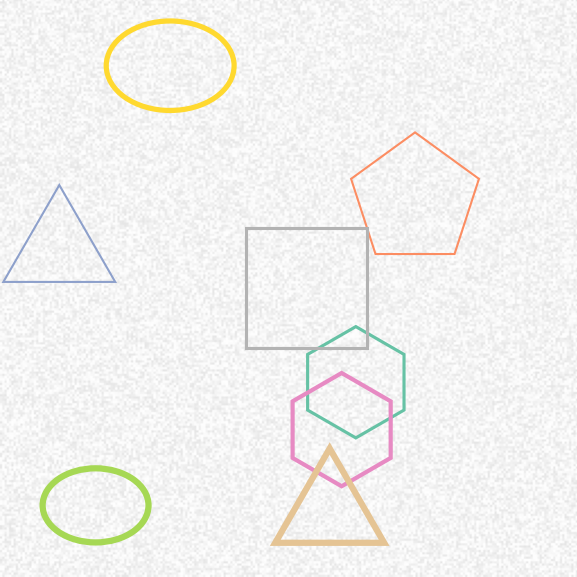[{"shape": "hexagon", "thickness": 1.5, "radius": 0.48, "center": [0.616, 0.337]}, {"shape": "pentagon", "thickness": 1, "radius": 0.58, "center": [0.719, 0.653]}, {"shape": "triangle", "thickness": 1, "radius": 0.56, "center": [0.103, 0.567]}, {"shape": "hexagon", "thickness": 2, "radius": 0.49, "center": [0.592, 0.255]}, {"shape": "oval", "thickness": 3, "radius": 0.46, "center": [0.166, 0.124]}, {"shape": "oval", "thickness": 2.5, "radius": 0.55, "center": [0.295, 0.885]}, {"shape": "triangle", "thickness": 3, "radius": 0.54, "center": [0.571, 0.114]}, {"shape": "square", "thickness": 1.5, "radius": 0.52, "center": [0.531, 0.5]}]